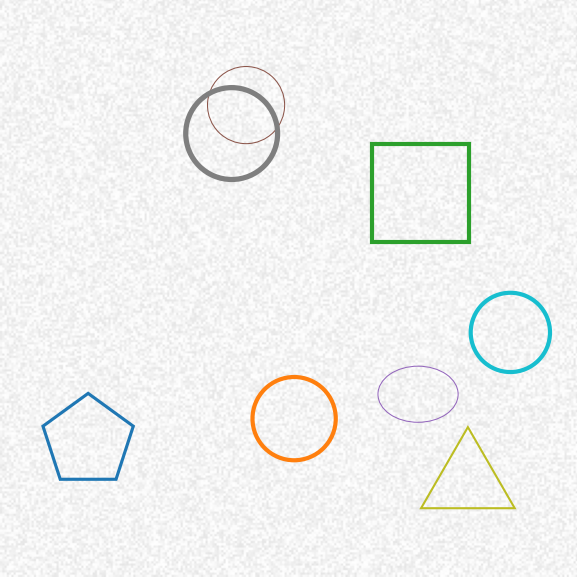[{"shape": "pentagon", "thickness": 1.5, "radius": 0.41, "center": [0.153, 0.236]}, {"shape": "circle", "thickness": 2, "radius": 0.36, "center": [0.509, 0.274]}, {"shape": "square", "thickness": 2, "radius": 0.42, "center": [0.728, 0.665]}, {"shape": "oval", "thickness": 0.5, "radius": 0.35, "center": [0.724, 0.316]}, {"shape": "circle", "thickness": 0.5, "radius": 0.33, "center": [0.426, 0.817]}, {"shape": "circle", "thickness": 2.5, "radius": 0.4, "center": [0.401, 0.768]}, {"shape": "triangle", "thickness": 1, "radius": 0.47, "center": [0.81, 0.166]}, {"shape": "circle", "thickness": 2, "radius": 0.34, "center": [0.884, 0.424]}]